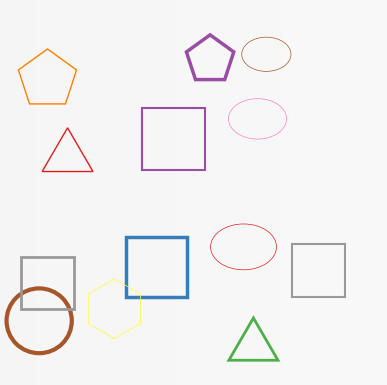[{"shape": "triangle", "thickness": 1, "radius": 0.38, "center": [0.174, 0.592]}, {"shape": "oval", "thickness": 0.5, "radius": 0.43, "center": [0.629, 0.359]}, {"shape": "square", "thickness": 2.5, "radius": 0.39, "center": [0.404, 0.306]}, {"shape": "triangle", "thickness": 2, "radius": 0.37, "center": [0.654, 0.101]}, {"shape": "pentagon", "thickness": 2.5, "radius": 0.32, "center": [0.542, 0.845]}, {"shape": "square", "thickness": 1.5, "radius": 0.4, "center": [0.448, 0.639]}, {"shape": "pentagon", "thickness": 1, "radius": 0.39, "center": [0.123, 0.794]}, {"shape": "hexagon", "thickness": 0.5, "radius": 0.39, "center": [0.295, 0.198]}, {"shape": "circle", "thickness": 3, "radius": 0.42, "center": [0.101, 0.167]}, {"shape": "oval", "thickness": 0.5, "radius": 0.32, "center": [0.687, 0.859]}, {"shape": "oval", "thickness": 0.5, "radius": 0.37, "center": [0.665, 0.691]}, {"shape": "square", "thickness": 1.5, "radius": 0.34, "center": [0.823, 0.297]}, {"shape": "square", "thickness": 2, "radius": 0.34, "center": [0.123, 0.265]}]